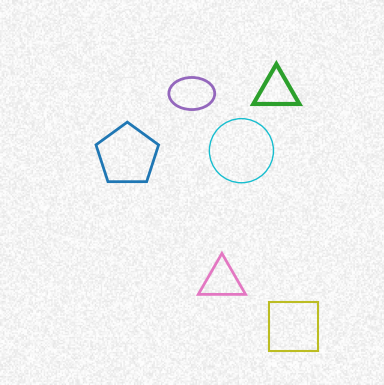[{"shape": "pentagon", "thickness": 2, "radius": 0.43, "center": [0.331, 0.597]}, {"shape": "triangle", "thickness": 3, "radius": 0.35, "center": [0.718, 0.764]}, {"shape": "oval", "thickness": 2, "radius": 0.3, "center": [0.498, 0.757]}, {"shape": "triangle", "thickness": 2, "radius": 0.35, "center": [0.576, 0.271]}, {"shape": "square", "thickness": 1.5, "radius": 0.32, "center": [0.762, 0.151]}, {"shape": "circle", "thickness": 1, "radius": 0.42, "center": [0.627, 0.609]}]